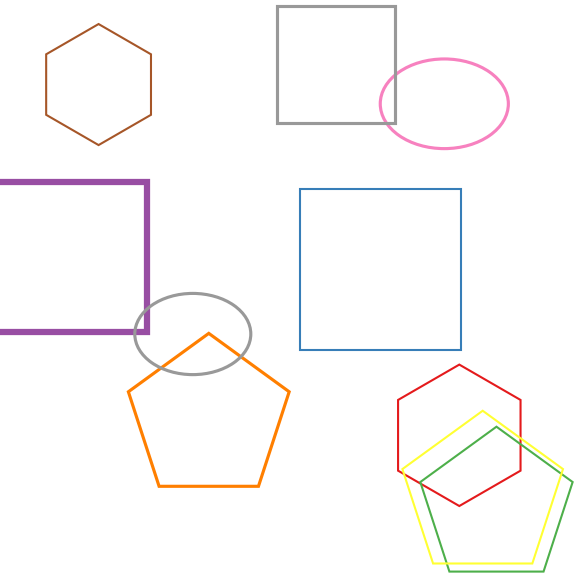[{"shape": "hexagon", "thickness": 1, "radius": 0.61, "center": [0.795, 0.245]}, {"shape": "square", "thickness": 1, "radius": 0.7, "center": [0.659, 0.532]}, {"shape": "pentagon", "thickness": 1, "radius": 0.69, "center": [0.86, 0.122]}, {"shape": "square", "thickness": 3, "radius": 0.65, "center": [0.125, 0.554]}, {"shape": "pentagon", "thickness": 1.5, "radius": 0.73, "center": [0.362, 0.275]}, {"shape": "pentagon", "thickness": 1, "radius": 0.73, "center": [0.836, 0.142]}, {"shape": "hexagon", "thickness": 1, "radius": 0.52, "center": [0.171, 0.853]}, {"shape": "oval", "thickness": 1.5, "radius": 0.55, "center": [0.769, 0.819]}, {"shape": "square", "thickness": 1.5, "radius": 0.51, "center": [0.582, 0.888]}, {"shape": "oval", "thickness": 1.5, "radius": 0.5, "center": [0.334, 0.421]}]